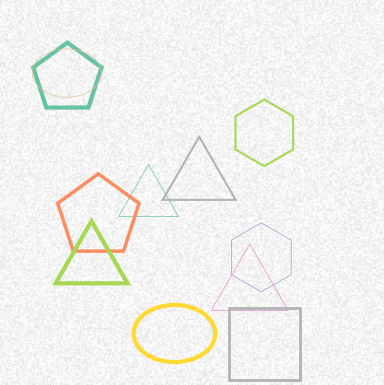[{"shape": "pentagon", "thickness": 3, "radius": 0.47, "center": [0.175, 0.796]}, {"shape": "triangle", "thickness": 0.5, "radius": 0.45, "center": [0.386, 0.483]}, {"shape": "pentagon", "thickness": 2.5, "radius": 0.55, "center": [0.256, 0.438]}, {"shape": "hexagon", "thickness": 0.5, "radius": 0.45, "center": [0.679, 0.332]}, {"shape": "triangle", "thickness": 0.5, "radius": 0.58, "center": [0.649, 0.251]}, {"shape": "hexagon", "thickness": 1.5, "radius": 0.43, "center": [0.686, 0.655]}, {"shape": "triangle", "thickness": 3, "radius": 0.54, "center": [0.238, 0.318]}, {"shape": "oval", "thickness": 3, "radius": 0.53, "center": [0.453, 0.134]}, {"shape": "oval", "thickness": 0.5, "radius": 0.45, "center": [0.173, 0.81]}, {"shape": "square", "thickness": 2, "radius": 0.46, "center": [0.687, 0.106]}, {"shape": "triangle", "thickness": 1.5, "radius": 0.55, "center": [0.517, 0.535]}]